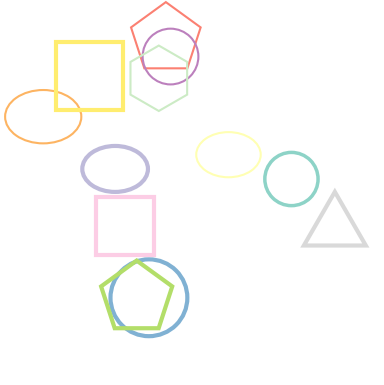[{"shape": "circle", "thickness": 2.5, "radius": 0.35, "center": [0.757, 0.535]}, {"shape": "oval", "thickness": 1.5, "radius": 0.42, "center": [0.593, 0.598]}, {"shape": "oval", "thickness": 3, "radius": 0.43, "center": [0.299, 0.561]}, {"shape": "pentagon", "thickness": 1.5, "radius": 0.48, "center": [0.431, 0.899]}, {"shape": "circle", "thickness": 3, "radius": 0.5, "center": [0.387, 0.227]}, {"shape": "oval", "thickness": 1.5, "radius": 0.49, "center": [0.112, 0.697]}, {"shape": "pentagon", "thickness": 3, "radius": 0.49, "center": [0.355, 0.226]}, {"shape": "square", "thickness": 3, "radius": 0.38, "center": [0.324, 0.413]}, {"shape": "triangle", "thickness": 3, "radius": 0.46, "center": [0.87, 0.409]}, {"shape": "circle", "thickness": 1.5, "radius": 0.36, "center": [0.443, 0.853]}, {"shape": "hexagon", "thickness": 1.5, "radius": 0.42, "center": [0.413, 0.797]}, {"shape": "square", "thickness": 3, "radius": 0.44, "center": [0.232, 0.802]}]